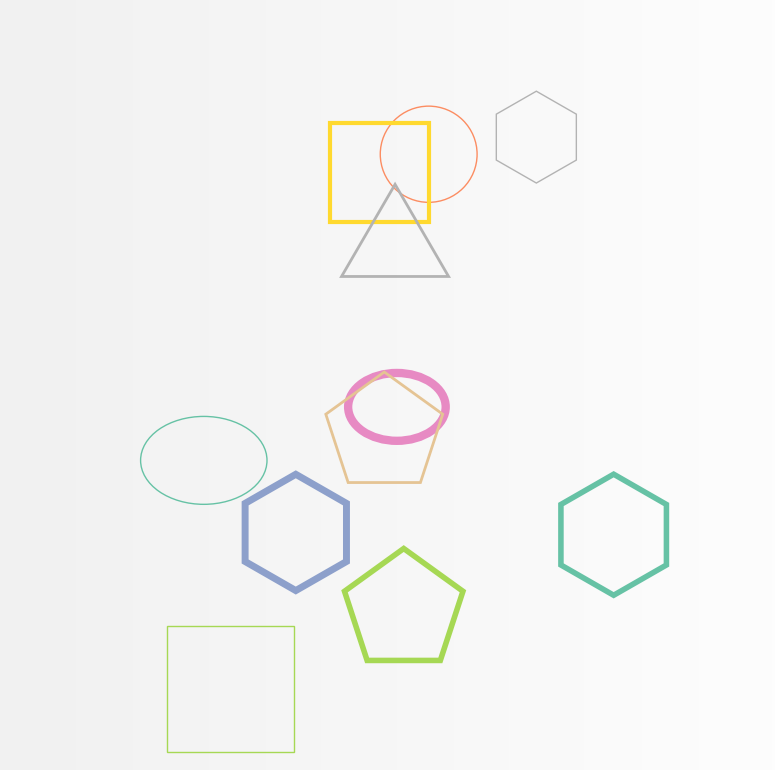[{"shape": "oval", "thickness": 0.5, "radius": 0.41, "center": [0.263, 0.402]}, {"shape": "hexagon", "thickness": 2, "radius": 0.39, "center": [0.792, 0.306]}, {"shape": "circle", "thickness": 0.5, "radius": 0.31, "center": [0.553, 0.8]}, {"shape": "hexagon", "thickness": 2.5, "radius": 0.38, "center": [0.382, 0.309]}, {"shape": "oval", "thickness": 3, "radius": 0.31, "center": [0.512, 0.472]}, {"shape": "pentagon", "thickness": 2, "radius": 0.4, "center": [0.521, 0.207]}, {"shape": "square", "thickness": 0.5, "radius": 0.41, "center": [0.298, 0.105]}, {"shape": "square", "thickness": 1.5, "radius": 0.32, "center": [0.49, 0.776]}, {"shape": "pentagon", "thickness": 1, "radius": 0.4, "center": [0.496, 0.438]}, {"shape": "hexagon", "thickness": 0.5, "radius": 0.3, "center": [0.692, 0.822]}, {"shape": "triangle", "thickness": 1, "radius": 0.4, "center": [0.51, 0.681]}]